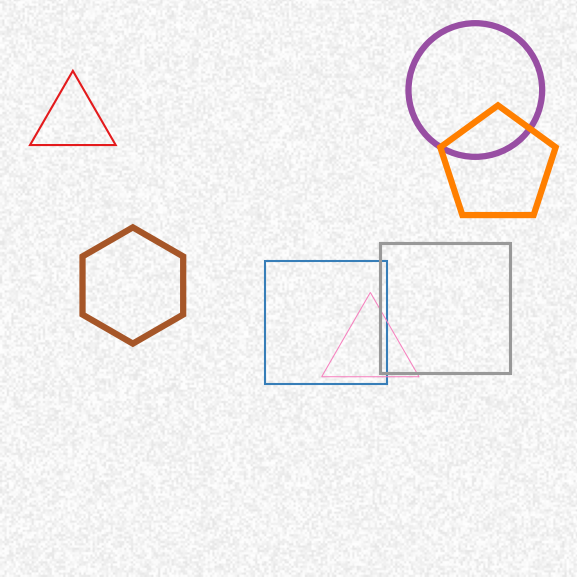[{"shape": "triangle", "thickness": 1, "radius": 0.43, "center": [0.126, 0.791]}, {"shape": "square", "thickness": 1, "radius": 0.53, "center": [0.565, 0.44]}, {"shape": "circle", "thickness": 3, "radius": 0.58, "center": [0.823, 0.843]}, {"shape": "pentagon", "thickness": 3, "radius": 0.52, "center": [0.862, 0.712]}, {"shape": "hexagon", "thickness": 3, "radius": 0.5, "center": [0.23, 0.505]}, {"shape": "triangle", "thickness": 0.5, "radius": 0.49, "center": [0.641, 0.395]}, {"shape": "square", "thickness": 1.5, "radius": 0.56, "center": [0.771, 0.465]}]